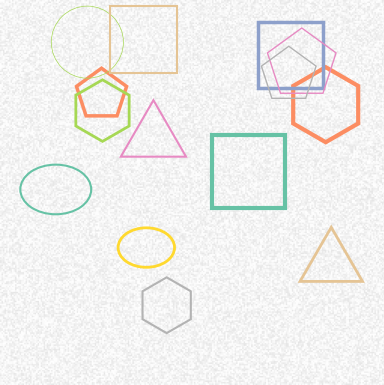[{"shape": "square", "thickness": 3, "radius": 0.47, "center": [0.646, 0.553]}, {"shape": "oval", "thickness": 1.5, "radius": 0.46, "center": [0.145, 0.508]}, {"shape": "pentagon", "thickness": 2.5, "radius": 0.34, "center": [0.264, 0.754]}, {"shape": "hexagon", "thickness": 3, "radius": 0.49, "center": [0.846, 0.728]}, {"shape": "square", "thickness": 2.5, "radius": 0.42, "center": [0.754, 0.857]}, {"shape": "triangle", "thickness": 1.5, "radius": 0.49, "center": [0.398, 0.642]}, {"shape": "pentagon", "thickness": 1, "radius": 0.47, "center": [0.784, 0.834]}, {"shape": "hexagon", "thickness": 2, "radius": 0.4, "center": [0.266, 0.713]}, {"shape": "circle", "thickness": 0.5, "radius": 0.47, "center": [0.227, 0.89]}, {"shape": "oval", "thickness": 2, "radius": 0.37, "center": [0.38, 0.357]}, {"shape": "square", "thickness": 1.5, "radius": 0.44, "center": [0.372, 0.898]}, {"shape": "triangle", "thickness": 2, "radius": 0.47, "center": [0.86, 0.316]}, {"shape": "pentagon", "thickness": 1, "radius": 0.37, "center": [0.75, 0.805]}, {"shape": "hexagon", "thickness": 1.5, "radius": 0.36, "center": [0.433, 0.207]}]